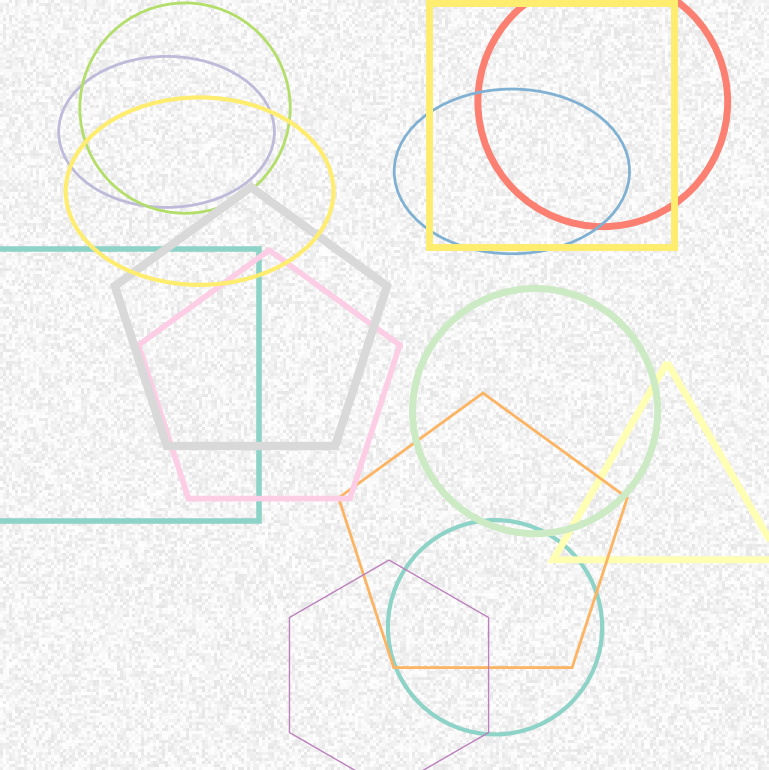[{"shape": "circle", "thickness": 1.5, "radius": 0.7, "center": [0.643, 0.185]}, {"shape": "square", "thickness": 2, "radius": 0.88, "center": [0.159, 0.5]}, {"shape": "triangle", "thickness": 2.5, "radius": 0.85, "center": [0.866, 0.358]}, {"shape": "oval", "thickness": 1, "radius": 0.7, "center": [0.216, 0.829]}, {"shape": "circle", "thickness": 2.5, "radius": 0.81, "center": [0.783, 0.868]}, {"shape": "oval", "thickness": 1, "radius": 0.76, "center": [0.665, 0.777]}, {"shape": "pentagon", "thickness": 1, "radius": 0.99, "center": [0.627, 0.292]}, {"shape": "circle", "thickness": 1, "radius": 0.68, "center": [0.24, 0.86]}, {"shape": "pentagon", "thickness": 2, "radius": 0.89, "center": [0.35, 0.497]}, {"shape": "pentagon", "thickness": 3, "radius": 0.93, "center": [0.326, 0.571]}, {"shape": "hexagon", "thickness": 0.5, "radius": 0.75, "center": [0.505, 0.123]}, {"shape": "circle", "thickness": 2.5, "radius": 0.8, "center": [0.695, 0.466]}, {"shape": "oval", "thickness": 1.5, "radius": 0.87, "center": [0.259, 0.752]}, {"shape": "square", "thickness": 2.5, "radius": 0.79, "center": [0.716, 0.838]}]